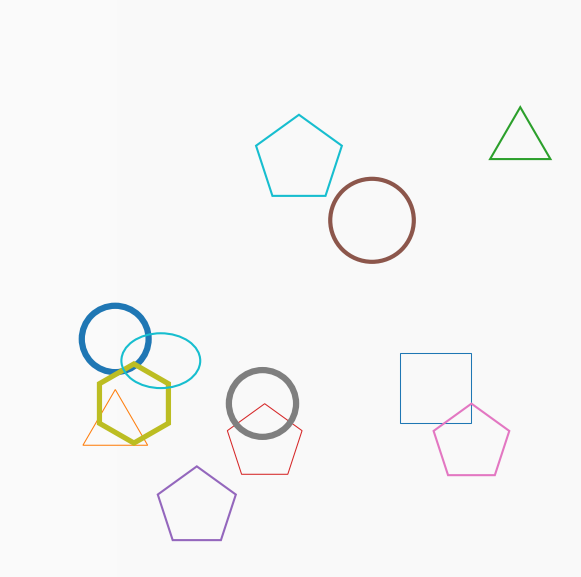[{"shape": "square", "thickness": 0.5, "radius": 0.3, "center": [0.749, 0.328]}, {"shape": "circle", "thickness": 3, "radius": 0.29, "center": [0.198, 0.412]}, {"shape": "triangle", "thickness": 0.5, "radius": 0.32, "center": [0.198, 0.26]}, {"shape": "triangle", "thickness": 1, "radius": 0.3, "center": [0.895, 0.754]}, {"shape": "pentagon", "thickness": 0.5, "radius": 0.34, "center": [0.455, 0.233]}, {"shape": "pentagon", "thickness": 1, "radius": 0.35, "center": [0.339, 0.121]}, {"shape": "circle", "thickness": 2, "radius": 0.36, "center": [0.64, 0.618]}, {"shape": "pentagon", "thickness": 1, "radius": 0.34, "center": [0.811, 0.232]}, {"shape": "circle", "thickness": 3, "radius": 0.29, "center": [0.452, 0.3]}, {"shape": "hexagon", "thickness": 2.5, "radius": 0.34, "center": [0.23, 0.3]}, {"shape": "oval", "thickness": 1, "radius": 0.34, "center": [0.277, 0.375]}, {"shape": "pentagon", "thickness": 1, "radius": 0.39, "center": [0.514, 0.723]}]